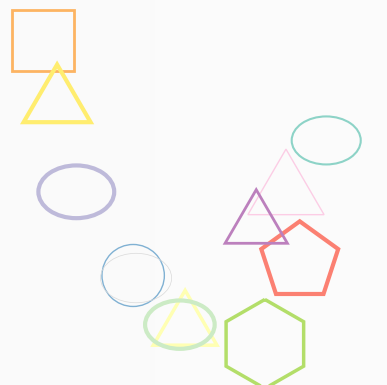[{"shape": "oval", "thickness": 1.5, "radius": 0.45, "center": [0.842, 0.635]}, {"shape": "triangle", "thickness": 2.5, "radius": 0.47, "center": [0.478, 0.151]}, {"shape": "oval", "thickness": 3, "radius": 0.49, "center": [0.197, 0.502]}, {"shape": "pentagon", "thickness": 3, "radius": 0.52, "center": [0.774, 0.321]}, {"shape": "circle", "thickness": 1, "radius": 0.4, "center": [0.344, 0.284]}, {"shape": "square", "thickness": 2, "radius": 0.4, "center": [0.112, 0.895]}, {"shape": "hexagon", "thickness": 2.5, "radius": 0.58, "center": [0.684, 0.107]}, {"shape": "triangle", "thickness": 1, "radius": 0.57, "center": [0.738, 0.499]}, {"shape": "oval", "thickness": 0.5, "radius": 0.46, "center": [0.351, 0.278]}, {"shape": "triangle", "thickness": 2, "radius": 0.46, "center": [0.661, 0.414]}, {"shape": "oval", "thickness": 3, "radius": 0.45, "center": [0.464, 0.157]}, {"shape": "triangle", "thickness": 3, "radius": 0.5, "center": [0.147, 0.733]}]